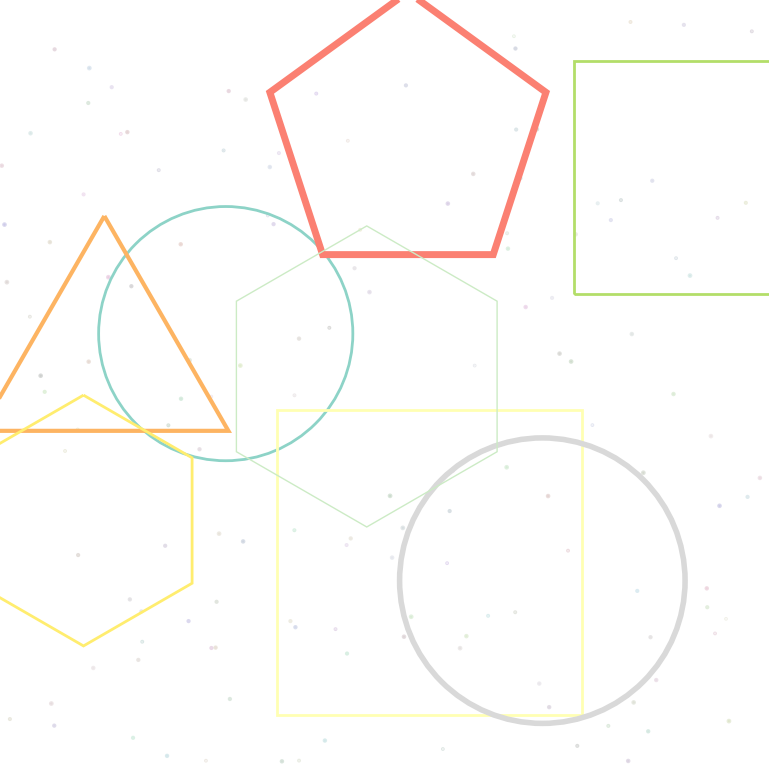[{"shape": "circle", "thickness": 1, "radius": 0.83, "center": [0.293, 0.567]}, {"shape": "square", "thickness": 1, "radius": 0.99, "center": [0.558, 0.27]}, {"shape": "pentagon", "thickness": 2.5, "radius": 0.94, "center": [0.53, 0.822]}, {"shape": "triangle", "thickness": 1.5, "radius": 0.93, "center": [0.136, 0.533]}, {"shape": "square", "thickness": 1, "radius": 0.76, "center": [0.897, 0.769]}, {"shape": "circle", "thickness": 2, "radius": 0.93, "center": [0.704, 0.246]}, {"shape": "hexagon", "thickness": 0.5, "radius": 0.98, "center": [0.476, 0.511]}, {"shape": "hexagon", "thickness": 1, "radius": 0.81, "center": [0.108, 0.324]}]